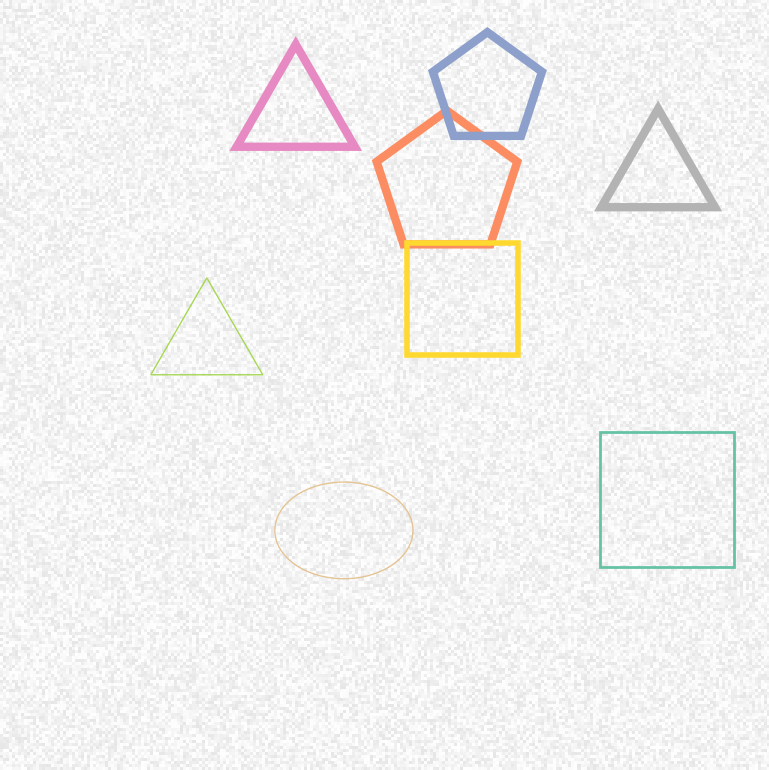[{"shape": "square", "thickness": 1, "radius": 0.44, "center": [0.866, 0.351]}, {"shape": "pentagon", "thickness": 3, "radius": 0.48, "center": [0.581, 0.76]}, {"shape": "pentagon", "thickness": 3, "radius": 0.37, "center": [0.633, 0.884]}, {"shape": "triangle", "thickness": 3, "radius": 0.44, "center": [0.384, 0.854]}, {"shape": "triangle", "thickness": 0.5, "radius": 0.42, "center": [0.269, 0.555]}, {"shape": "square", "thickness": 2, "radius": 0.36, "center": [0.601, 0.611]}, {"shape": "oval", "thickness": 0.5, "radius": 0.45, "center": [0.447, 0.311]}, {"shape": "triangle", "thickness": 3, "radius": 0.43, "center": [0.855, 0.774]}]